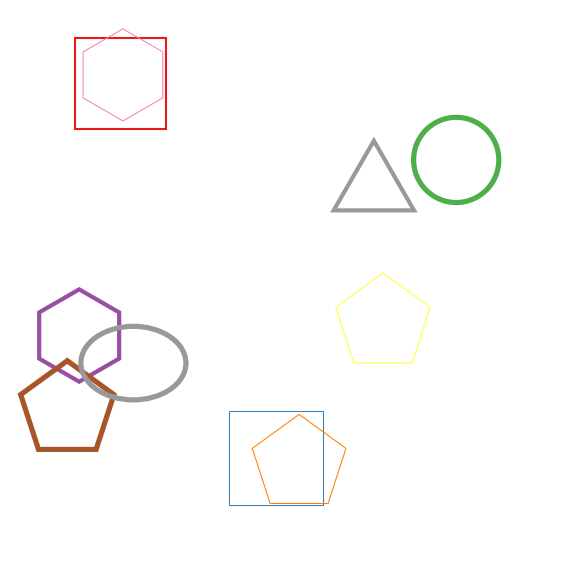[{"shape": "square", "thickness": 1, "radius": 0.39, "center": [0.208, 0.855]}, {"shape": "square", "thickness": 0.5, "radius": 0.41, "center": [0.478, 0.206]}, {"shape": "circle", "thickness": 2.5, "radius": 0.37, "center": [0.79, 0.722]}, {"shape": "hexagon", "thickness": 2, "radius": 0.4, "center": [0.137, 0.418]}, {"shape": "pentagon", "thickness": 0.5, "radius": 0.43, "center": [0.518, 0.196]}, {"shape": "pentagon", "thickness": 0.5, "radius": 0.43, "center": [0.663, 0.44]}, {"shape": "pentagon", "thickness": 2.5, "radius": 0.42, "center": [0.117, 0.29]}, {"shape": "hexagon", "thickness": 0.5, "radius": 0.4, "center": [0.213, 0.869]}, {"shape": "oval", "thickness": 2.5, "radius": 0.45, "center": [0.231, 0.37]}, {"shape": "triangle", "thickness": 2, "radius": 0.4, "center": [0.647, 0.675]}]